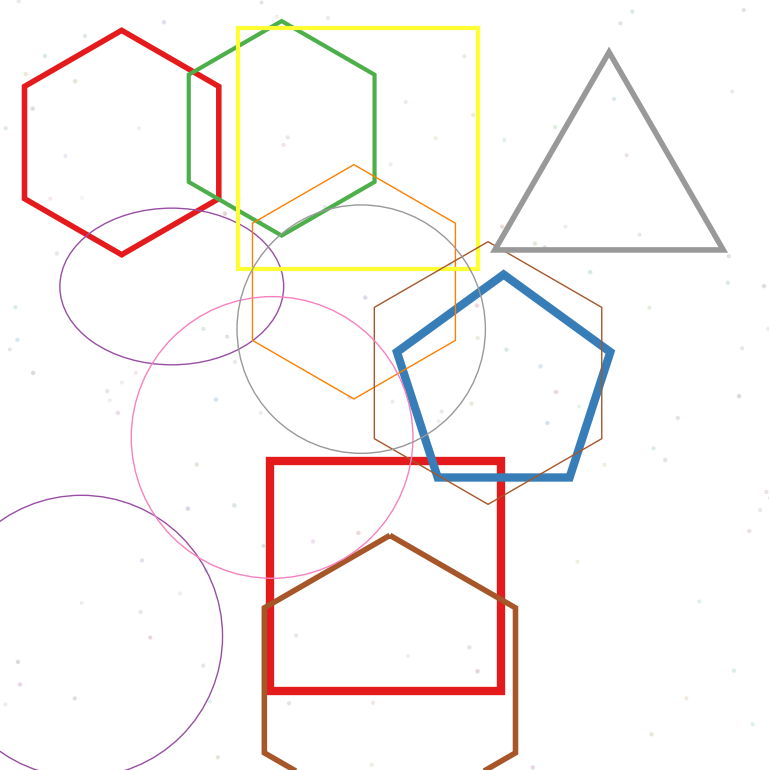[{"shape": "hexagon", "thickness": 2, "radius": 0.73, "center": [0.158, 0.815]}, {"shape": "square", "thickness": 3, "radius": 0.75, "center": [0.501, 0.252]}, {"shape": "pentagon", "thickness": 3, "radius": 0.73, "center": [0.654, 0.498]}, {"shape": "hexagon", "thickness": 1.5, "radius": 0.7, "center": [0.366, 0.833]}, {"shape": "circle", "thickness": 0.5, "radius": 0.92, "center": [0.106, 0.174]}, {"shape": "oval", "thickness": 0.5, "radius": 0.73, "center": [0.223, 0.628]}, {"shape": "hexagon", "thickness": 0.5, "radius": 0.76, "center": [0.46, 0.634]}, {"shape": "square", "thickness": 1.5, "radius": 0.78, "center": [0.465, 0.807]}, {"shape": "hexagon", "thickness": 2, "radius": 0.94, "center": [0.506, 0.116]}, {"shape": "hexagon", "thickness": 0.5, "radius": 0.85, "center": [0.634, 0.516]}, {"shape": "circle", "thickness": 0.5, "radius": 0.91, "center": [0.353, 0.432]}, {"shape": "circle", "thickness": 0.5, "radius": 0.81, "center": [0.469, 0.573]}, {"shape": "triangle", "thickness": 2, "radius": 0.86, "center": [0.791, 0.761]}]